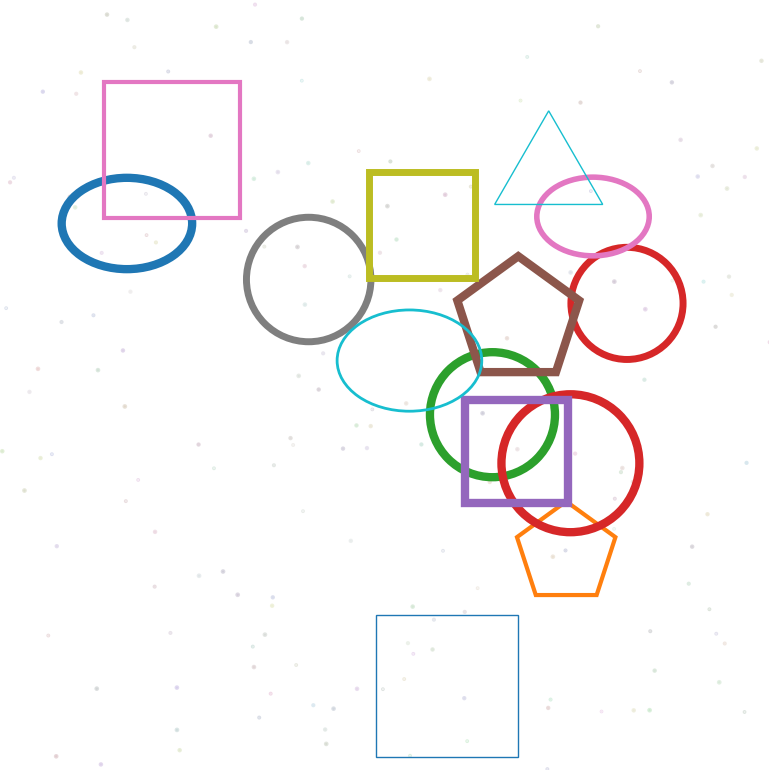[{"shape": "oval", "thickness": 3, "radius": 0.42, "center": [0.165, 0.71]}, {"shape": "square", "thickness": 0.5, "radius": 0.46, "center": [0.58, 0.109]}, {"shape": "pentagon", "thickness": 1.5, "radius": 0.34, "center": [0.735, 0.282]}, {"shape": "circle", "thickness": 3, "radius": 0.41, "center": [0.64, 0.461]}, {"shape": "circle", "thickness": 3, "radius": 0.45, "center": [0.741, 0.398]}, {"shape": "circle", "thickness": 2.5, "radius": 0.36, "center": [0.814, 0.606]}, {"shape": "square", "thickness": 3, "radius": 0.34, "center": [0.67, 0.413]}, {"shape": "pentagon", "thickness": 3, "radius": 0.42, "center": [0.673, 0.584]}, {"shape": "square", "thickness": 1.5, "radius": 0.44, "center": [0.224, 0.805]}, {"shape": "oval", "thickness": 2, "radius": 0.37, "center": [0.77, 0.719]}, {"shape": "circle", "thickness": 2.5, "radius": 0.4, "center": [0.401, 0.637]}, {"shape": "square", "thickness": 2.5, "radius": 0.34, "center": [0.548, 0.708]}, {"shape": "triangle", "thickness": 0.5, "radius": 0.41, "center": [0.713, 0.775]}, {"shape": "oval", "thickness": 1, "radius": 0.47, "center": [0.532, 0.532]}]